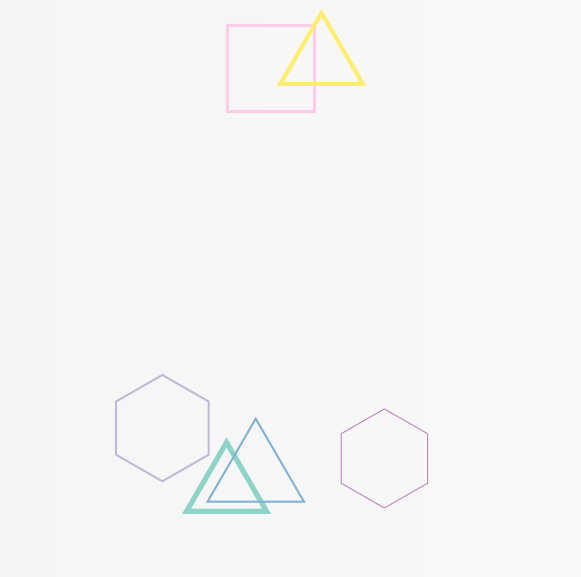[{"shape": "triangle", "thickness": 2.5, "radius": 0.4, "center": [0.39, 0.153]}, {"shape": "hexagon", "thickness": 1, "radius": 0.46, "center": [0.279, 0.258]}, {"shape": "triangle", "thickness": 1, "radius": 0.48, "center": [0.44, 0.178]}, {"shape": "square", "thickness": 1.5, "radius": 0.37, "center": [0.465, 0.881]}, {"shape": "hexagon", "thickness": 0.5, "radius": 0.43, "center": [0.661, 0.205]}, {"shape": "triangle", "thickness": 2, "radius": 0.41, "center": [0.553, 0.895]}]